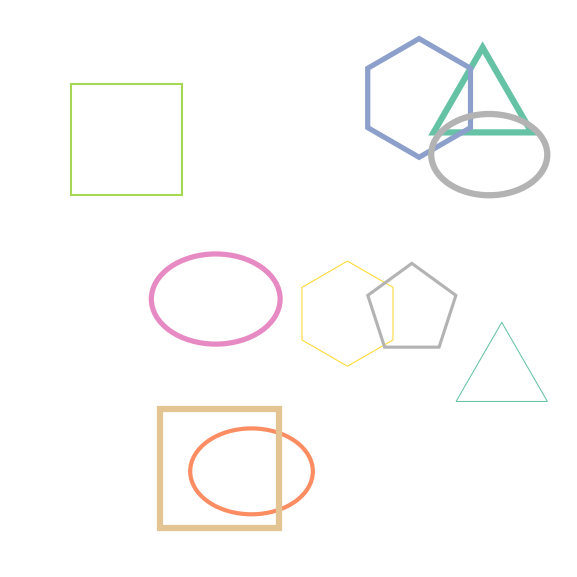[{"shape": "triangle", "thickness": 3, "radius": 0.49, "center": [0.836, 0.819]}, {"shape": "triangle", "thickness": 0.5, "radius": 0.46, "center": [0.869, 0.35]}, {"shape": "oval", "thickness": 2, "radius": 0.53, "center": [0.436, 0.183]}, {"shape": "hexagon", "thickness": 2.5, "radius": 0.51, "center": [0.726, 0.83]}, {"shape": "oval", "thickness": 2.5, "radius": 0.56, "center": [0.374, 0.481]}, {"shape": "square", "thickness": 1, "radius": 0.48, "center": [0.22, 0.757]}, {"shape": "hexagon", "thickness": 0.5, "radius": 0.46, "center": [0.602, 0.456]}, {"shape": "square", "thickness": 3, "radius": 0.52, "center": [0.38, 0.188]}, {"shape": "oval", "thickness": 3, "radius": 0.5, "center": [0.847, 0.731]}, {"shape": "pentagon", "thickness": 1.5, "radius": 0.4, "center": [0.713, 0.463]}]